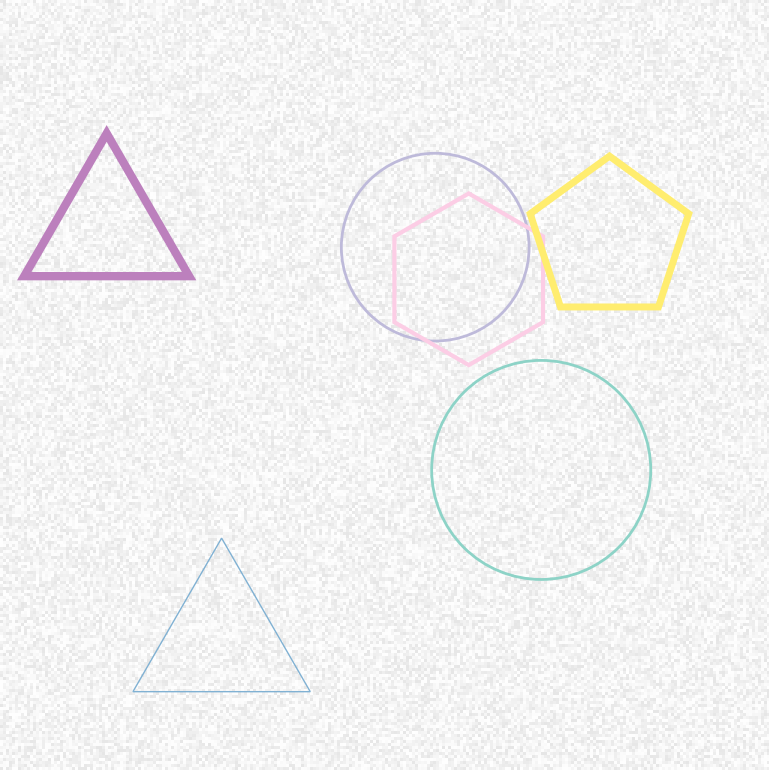[{"shape": "circle", "thickness": 1, "radius": 0.71, "center": [0.703, 0.39]}, {"shape": "circle", "thickness": 1, "radius": 0.61, "center": [0.565, 0.679]}, {"shape": "triangle", "thickness": 0.5, "radius": 0.66, "center": [0.288, 0.168]}, {"shape": "hexagon", "thickness": 1.5, "radius": 0.56, "center": [0.609, 0.637]}, {"shape": "triangle", "thickness": 3, "radius": 0.62, "center": [0.139, 0.703]}, {"shape": "pentagon", "thickness": 2.5, "radius": 0.54, "center": [0.792, 0.689]}]